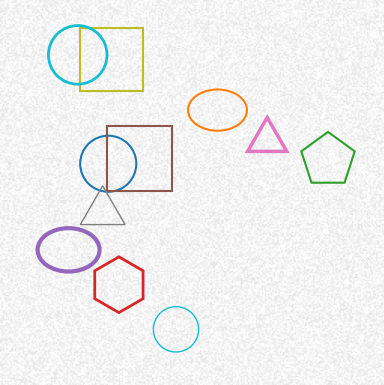[{"shape": "circle", "thickness": 1.5, "radius": 0.36, "center": [0.281, 0.575]}, {"shape": "oval", "thickness": 1.5, "radius": 0.38, "center": [0.565, 0.714]}, {"shape": "pentagon", "thickness": 1.5, "radius": 0.36, "center": [0.852, 0.584]}, {"shape": "hexagon", "thickness": 2, "radius": 0.36, "center": [0.309, 0.26]}, {"shape": "oval", "thickness": 3, "radius": 0.4, "center": [0.178, 0.351]}, {"shape": "square", "thickness": 1.5, "radius": 0.42, "center": [0.362, 0.588]}, {"shape": "triangle", "thickness": 2.5, "radius": 0.29, "center": [0.694, 0.636]}, {"shape": "triangle", "thickness": 1, "radius": 0.34, "center": [0.267, 0.45]}, {"shape": "square", "thickness": 1.5, "radius": 0.41, "center": [0.289, 0.845]}, {"shape": "circle", "thickness": 1, "radius": 0.29, "center": [0.457, 0.145]}, {"shape": "circle", "thickness": 2, "radius": 0.38, "center": [0.202, 0.857]}]